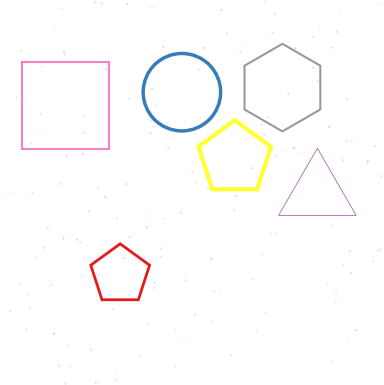[{"shape": "pentagon", "thickness": 2, "radius": 0.4, "center": [0.312, 0.286]}, {"shape": "circle", "thickness": 2.5, "radius": 0.5, "center": [0.472, 0.761]}, {"shape": "triangle", "thickness": 0.5, "radius": 0.58, "center": [0.824, 0.499]}, {"shape": "pentagon", "thickness": 3, "radius": 0.5, "center": [0.61, 0.589]}, {"shape": "square", "thickness": 1.5, "radius": 0.56, "center": [0.17, 0.726]}, {"shape": "hexagon", "thickness": 1.5, "radius": 0.57, "center": [0.734, 0.772]}]